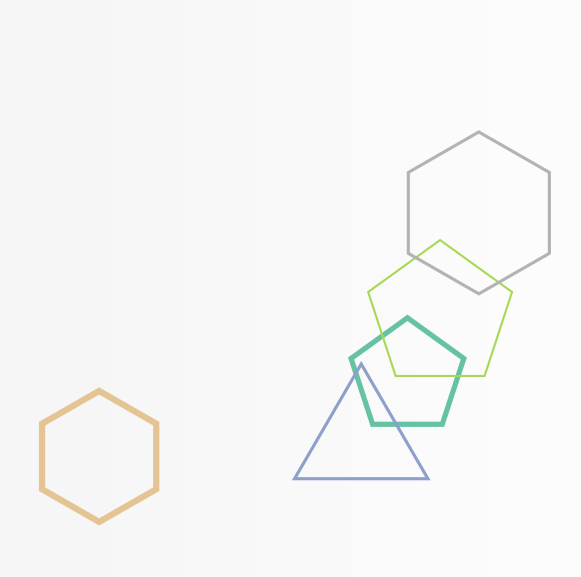[{"shape": "pentagon", "thickness": 2.5, "radius": 0.51, "center": [0.701, 0.347]}, {"shape": "triangle", "thickness": 1.5, "radius": 0.66, "center": [0.621, 0.236]}, {"shape": "pentagon", "thickness": 1, "radius": 0.65, "center": [0.757, 0.453]}, {"shape": "hexagon", "thickness": 3, "radius": 0.57, "center": [0.171, 0.209]}, {"shape": "hexagon", "thickness": 1.5, "radius": 0.7, "center": [0.824, 0.63]}]